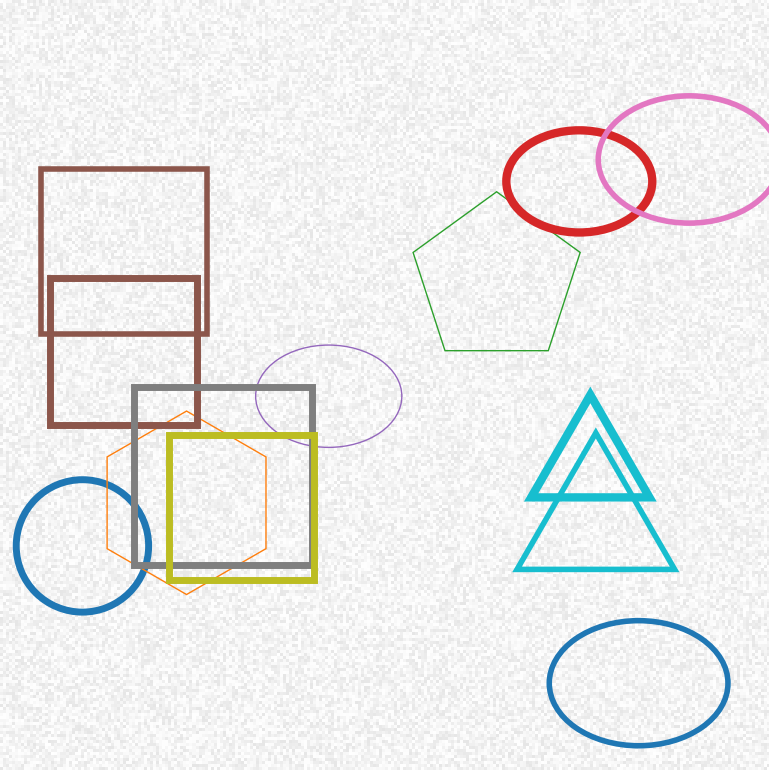[{"shape": "circle", "thickness": 2.5, "radius": 0.43, "center": [0.107, 0.291]}, {"shape": "oval", "thickness": 2, "radius": 0.58, "center": [0.829, 0.113]}, {"shape": "hexagon", "thickness": 0.5, "radius": 0.6, "center": [0.242, 0.347]}, {"shape": "pentagon", "thickness": 0.5, "radius": 0.57, "center": [0.645, 0.637]}, {"shape": "oval", "thickness": 3, "radius": 0.47, "center": [0.752, 0.764]}, {"shape": "oval", "thickness": 0.5, "radius": 0.47, "center": [0.427, 0.485]}, {"shape": "square", "thickness": 2, "radius": 0.54, "center": [0.161, 0.674]}, {"shape": "square", "thickness": 2.5, "radius": 0.48, "center": [0.16, 0.543]}, {"shape": "oval", "thickness": 2, "radius": 0.59, "center": [0.895, 0.793]}, {"shape": "square", "thickness": 2.5, "radius": 0.58, "center": [0.29, 0.382]}, {"shape": "square", "thickness": 2.5, "radius": 0.47, "center": [0.314, 0.341]}, {"shape": "triangle", "thickness": 3, "radius": 0.44, "center": [0.767, 0.398]}, {"shape": "triangle", "thickness": 2, "radius": 0.59, "center": [0.774, 0.32]}]